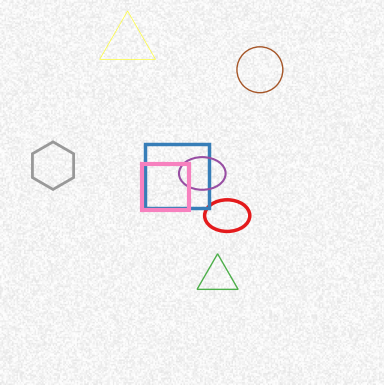[{"shape": "oval", "thickness": 2.5, "radius": 0.29, "center": [0.59, 0.44]}, {"shape": "square", "thickness": 2.5, "radius": 0.42, "center": [0.461, 0.542]}, {"shape": "triangle", "thickness": 1, "radius": 0.31, "center": [0.565, 0.279]}, {"shape": "oval", "thickness": 1.5, "radius": 0.3, "center": [0.525, 0.549]}, {"shape": "triangle", "thickness": 0.5, "radius": 0.42, "center": [0.331, 0.888]}, {"shape": "circle", "thickness": 1, "radius": 0.3, "center": [0.675, 0.819]}, {"shape": "square", "thickness": 3, "radius": 0.3, "center": [0.43, 0.514]}, {"shape": "hexagon", "thickness": 2, "radius": 0.31, "center": [0.138, 0.57]}]